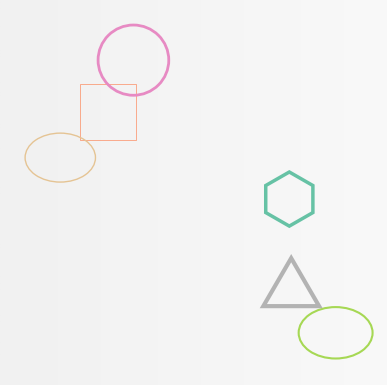[{"shape": "hexagon", "thickness": 2.5, "radius": 0.35, "center": [0.747, 0.483]}, {"shape": "square", "thickness": 0.5, "radius": 0.36, "center": [0.278, 0.709]}, {"shape": "circle", "thickness": 2, "radius": 0.46, "center": [0.344, 0.844]}, {"shape": "oval", "thickness": 1.5, "radius": 0.48, "center": [0.866, 0.136]}, {"shape": "oval", "thickness": 1, "radius": 0.45, "center": [0.156, 0.591]}, {"shape": "triangle", "thickness": 3, "radius": 0.42, "center": [0.751, 0.246]}]